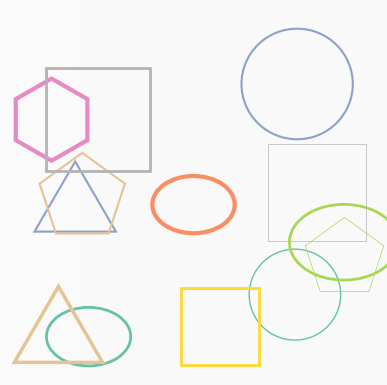[{"shape": "circle", "thickness": 1, "radius": 0.59, "center": [0.761, 0.235]}, {"shape": "oval", "thickness": 2, "radius": 0.54, "center": [0.229, 0.126]}, {"shape": "oval", "thickness": 3, "radius": 0.53, "center": [0.499, 0.469]}, {"shape": "triangle", "thickness": 1.5, "radius": 0.61, "center": [0.194, 0.459]}, {"shape": "circle", "thickness": 1.5, "radius": 0.72, "center": [0.767, 0.782]}, {"shape": "hexagon", "thickness": 3, "radius": 0.53, "center": [0.133, 0.689]}, {"shape": "oval", "thickness": 2, "radius": 0.7, "center": [0.887, 0.371]}, {"shape": "pentagon", "thickness": 0.5, "radius": 0.53, "center": [0.889, 0.329]}, {"shape": "square", "thickness": 2, "radius": 0.5, "center": [0.567, 0.151]}, {"shape": "triangle", "thickness": 2.5, "radius": 0.66, "center": [0.151, 0.124]}, {"shape": "pentagon", "thickness": 1.5, "radius": 0.58, "center": [0.212, 0.487]}, {"shape": "square", "thickness": 0.5, "radius": 0.63, "center": [0.817, 0.499]}, {"shape": "square", "thickness": 2, "radius": 0.67, "center": [0.252, 0.689]}]